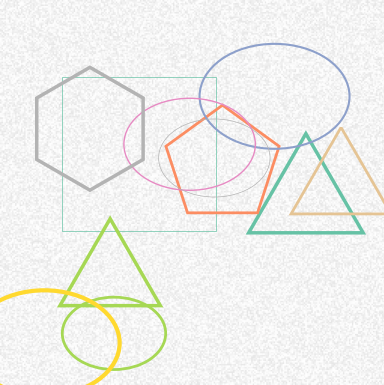[{"shape": "square", "thickness": 0.5, "radius": 1.0, "center": [0.362, 0.601]}, {"shape": "triangle", "thickness": 2.5, "radius": 0.86, "center": [0.794, 0.481]}, {"shape": "pentagon", "thickness": 2, "radius": 0.77, "center": [0.578, 0.572]}, {"shape": "oval", "thickness": 1.5, "radius": 0.97, "center": [0.713, 0.75]}, {"shape": "oval", "thickness": 1, "radius": 0.85, "center": [0.492, 0.625]}, {"shape": "triangle", "thickness": 2.5, "radius": 0.75, "center": [0.286, 0.281]}, {"shape": "oval", "thickness": 2, "radius": 0.67, "center": [0.296, 0.134]}, {"shape": "oval", "thickness": 3, "radius": 0.98, "center": [0.115, 0.109]}, {"shape": "triangle", "thickness": 2, "radius": 0.75, "center": [0.886, 0.519]}, {"shape": "oval", "thickness": 0.5, "radius": 0.72, "center": [0.557, 0.59]}, {"shape": "hexagon", "thickness": 2.5, "radius": 0.8, "center": [0.234, 0.666]}]